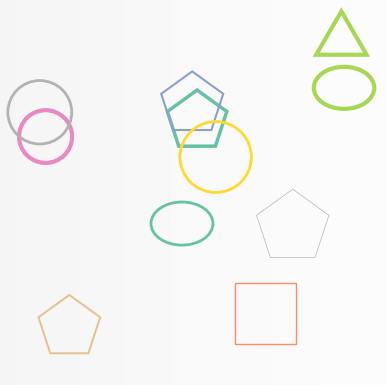[{"shape": "oval", "thickness": 2, "radius": 0.4, "center": [0.47, 0.419]}, {"shape": "pentagon", "thickness": 2.5, "radius": 0.4, "center": [0.509, 0.686]}, {"shape": "square", "thickness": 1, "radius": 0.4, "center": [0.685, 0.187]}, {"shape": "pentagon", "thickness": 1.5, "radius": 0.42, "center": [0.496, 0.73]}, {"shape": "circle", "thickness": 3, "radius": 0.34, "center": [0.118, 0.645]}, {"shape": "oval", "thickness": 3, "radius": 0.39, "center": [0.888, 0.772]}, {"shape": "triangle", "thickness": 3, "radius": 0.38, "center": [0.881, 0.895]}, {"shape": "circle", "thickness": 2, "radius": 0.46, "center": [0.557, 0.592]}, {"shape": "pentagon", "thickness": 1.5, "radius": 0.42, "center": [0.179, 0.15]}, {"shape": "circle", "thickness": 2, "radius": 0.41, "center": [0.103, 0.708]}, {"shape": "pentagon", "thickness": 0.5, "radius": 0.49, "center": [0.755, 0.41]}]